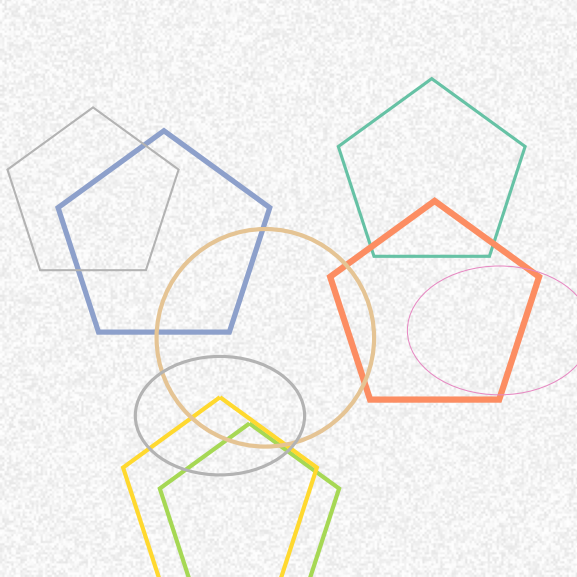[{"shape": "pentagon", "thickness": 1.5, "radius": 0.85, "center": [0.748, 0.693]}, {"shape": "pentagon", "thickness": 3, "radius": 0.95, "center": [0.753, 0.461]}, {"shape": "pentagon", "thickness": 2.5, "radius": 0.96, "center": [0.284, 0.58]}, {"shape": "oval", "thickness": 0.5, "radius": 0.8, "center": [0.865, 0.427]}, {"shape": "pentagon", "thickness": 2, "radius": 0.82, "center": [0.432, 0.103]}, {"shape": "pentagon", "thickness": 2, "radius": 0.88, "center": [0.381, 0.135]}, {"shape": "circle", "thickness": 2, "radius": 0.94, "center": [0.459, 0.414]}, {"shape": "pentagon", "thickness": 1, "radius": 0.78, "center": [0.161, 0.657]}, {"shape": "oval", "thickness": 1.5, "radius": 0.73, "center": [0.381, 0.279]}]